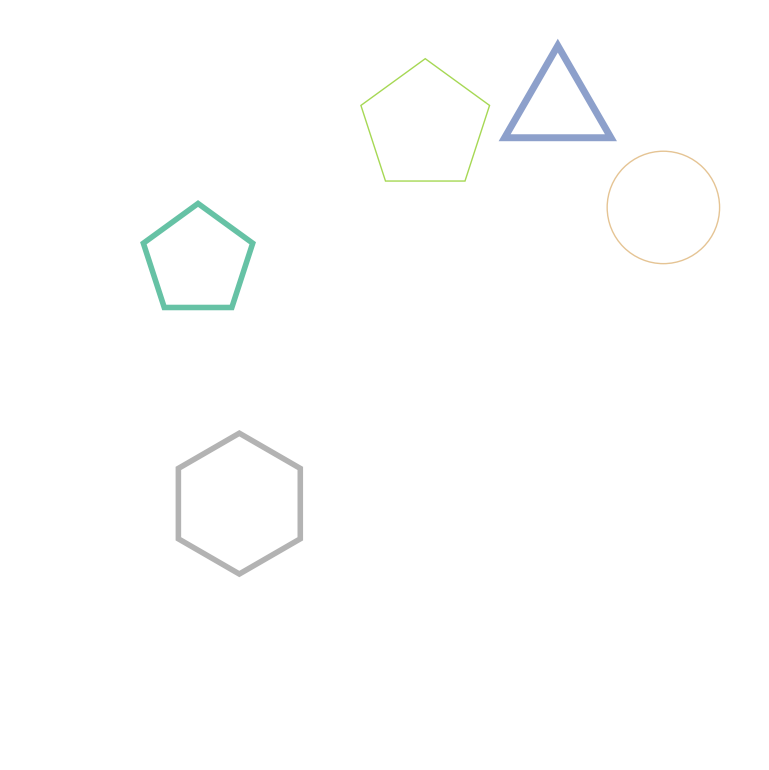[{"shape": "pentagon", "thickness": 2, "radius": 0.37, "center": [0.257, 0.661]}, {"shape": "triangle", "thickness": 2.5, "radius": 0.4, "center": [0.724, 0.861]}, {"shape": "pentagon", "thickness": 0.5, "radius": 0.44, "center": [0.552, 0.836]}, {"shape": "circle", "thickness": 0.5, "radius": 0.37, "center": [0.862, 0.731]}, {"shape": "hexagon", "thickness": 2, "radius": 0.46, "center": [0.311, 0.346]}]